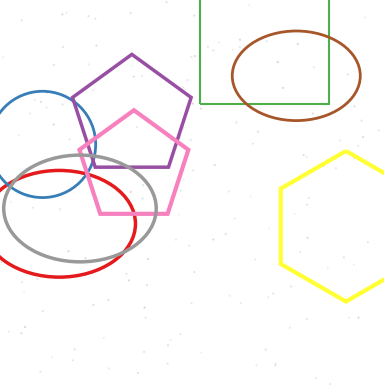[{"shape": "oval", "thickness": 2.5, "radius": 0.99, "center": [0.154, 0.419]}, {"shape": "circle", "thickness": 2, "radius": 0.69, "center": [0.11, 0.625]}, {"shape": "square", "thickness": 1.5, "radius": 0.83, "center": [0.687, 0.896]}, {"shape": "pentagon", "thickness": 2.5, "radius": 0.81, "center": [0.342, 0.697]}, {"shape": "hexagon", "thickness": 3, "radius": 0.98, "center": [0.899, 0.412]}, {"shape": "oval", "thickness": 2, "radius": 0.83, "center": [0.77, 0.803]}, {"shape": "pentagon", "thickness": 3, "radius": 0.74, "center": [0.348, 0.565]}, {"shape": "oval", "thickness": 2.5, "radius": 0.99, "center": [0.208, 0.459]}]